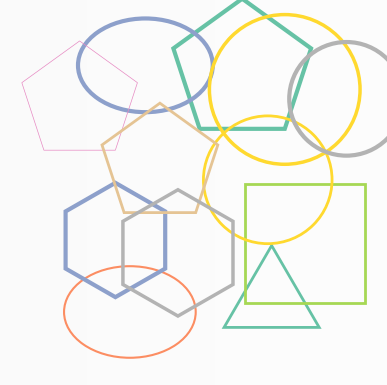[{"shape": "triangle", "thickness": 2, "radius": 0.71, "center": [0.701, 0.22]}, {"shape": "pentagon", "thickness": 3, "radius": 0.93, "center": [0.625, 0.817]}, {"shape": "oval", "thickness": 1.5, "radius": 0.85, "center": [0.335, 0.19]}, {"shape": "hexagon", "thickness": 3, "radius": 0.74, "center": [0.298, 0.377]}, {"shape": "oval", "thickness": 3, "radius": 0.87, "center": [0.375, 0.83]}, {"shape": "pentagon", "thickness": 0.5, "radius": 0.78, "center": [0.205, 0.737]}, {"shape": "square", "thickness": 2, "radius": 0.78, "center": [0.788, 0.367]}, {"shape": "circle", "thickness": 2, "radius": 0.83, "center": [0.691, 0.533]}, {"shape": "circle", "thickness": 2.5, "radius": 0.97, "center": [0.735, 0.768]}, {"shape": "pentagon", "thickness": 2, "radius": 0.79, "center": [0.413, 0.575]}, {"shape": "circle", "thickness": 3, "radius": 0.74, "center": [0.894, 0.743]}, {"shape": "hexagon", "thickness": 2.5, "radius": 0.82, "center": [0.459, 0.343]}]